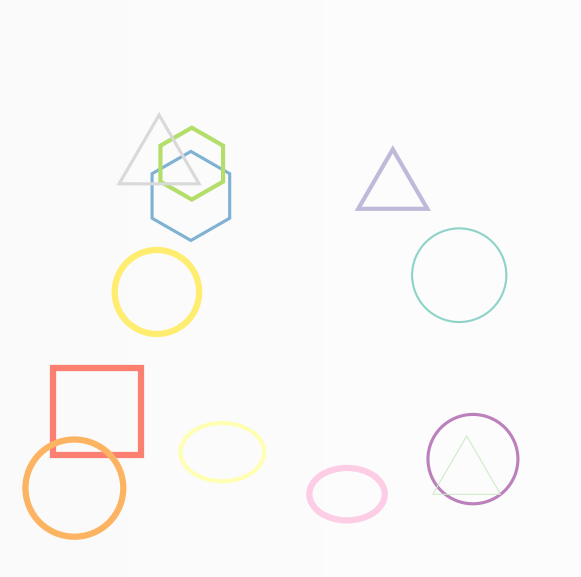[{"shape": "circle", "thickness": 1, "radius": 0.41, "center": [0.79, 0.523]}, {"shape": "oval", "thickness": 2, "radius": 0.36, "center": [0.382, 0.216]}, {"shape": "triangle", "thickness": 2, "radius": 0.34, "center": [0.676, 0.672]}, {"shape": "square", "thickness": 3, "radius": 0.38, "center": [0.167, 0.286]}, {"shape": "hexagon", "thickness": 1.5, "radius": 0.39, "center": [0.328, 0.66]}, {"shape": "circle", "thickness": 3, "radius": 0.42, "center": [0.128, 0.154]}, {"shape": "hexagon", "thickness": 2, "radius": 0.31, "center": [0.33, 0.716]}, {"shape": "oval", "thickness": 3, "radius": 0.32, "center": [0.597, 0.143]}, {"shape": "triangle", "thickness": 1.5, "radius": 0.4, "center": [0.274, 0.721]}, {"shape": "circle", "thickness": 1.5, "radius": 0.39, "center": [0.814, 0.204]}, {"shape": "triangle", "thickness": 0.5, "radius": 0.34, "center": [0.803, 0.177]}, {"shape": "circle", "thickness": 3, "radius": 0.36, "center": [0.27, 0.494]}]